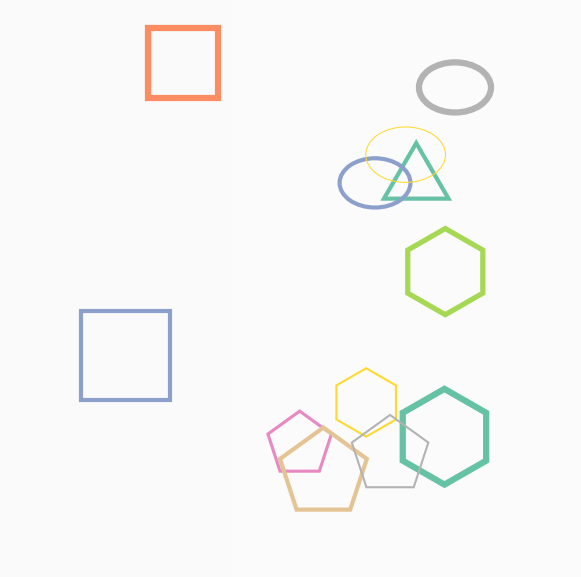[{"shape": "hexagon", "thickness": 3, "radius": 0.41, "center": [0.765, 0.243]}, {"shape": "triangle", "thickness": 2, "radius": 0.32, "center": [0.716, 0.687]}, {"shape": "square", "thickness": 3, "radius": 0.3, "center": [0.315, 0.89]}, {"shape": "square", "thickness": 2, "radius": 0.38, "center": [0.216, 0.384]}, {"shape": "oval", "thickness": 2, "radius": 0.3, "center": [0.645, 0.682]}, {"shape": "pentagon", "thickness": 1.5, "radius": 0.29, "center": [0.516, 0.23]}, {"shape": "hexagon", "thickness": 2.5, "radius": 0.37, "center": [0.766, 0.529]}, {"shape": "hexagon", "thickness": 1, "radius": 0.3, "center": [0.63, 0.302]}, {"shape": "oval", "thickness": 0.5, "radius": 0.34, "center": [0.698, 0.731]}, {"shape": "pentagon", "thickness": 2, "radius": 0.39, "center": [0.556, 0.18]}, {"shape": "pentagon", "thickness": 1, "radius": 0.35, "center": [0.671, 0.211]}, {"shape": "oval", "thickness": 3, "radius": 0.31, "center": [0.783, 0.848]}]